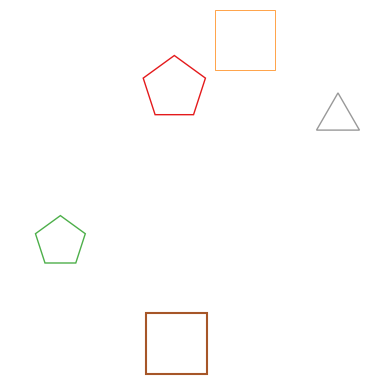[{"shape": "pentagon", "thickness": 1, "radius": 0.42, "center": [0.453, 0.771]}, {"shape": "pentagon", "thickness": 1, "radius": 0.34, "center": [0.157, 0.372]}, {"shape": "square", "thickness": 0.5, "radius": 0.39, "center": [0.636, 0.897]}, {"shape": "square", "thickness": 1.5, "radius": 0.4, "center": [0.457, 0.108]}, {"shape": "triangle", "thickness": 1, "radius": 0.32, "center": [0.878, 0.694]}]